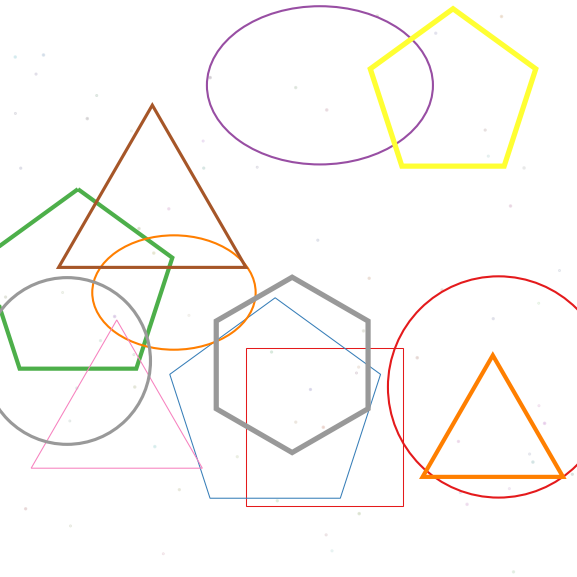[{"shape": "square", "thickness": 0.5, "radius": 0.68, "center": [0.562, 0.26]}, {"shape": "circle", "thickness": 1, "radius": 0.96, "center": [0.863, 0.329]}, {"shape": "pentagon", "thickness": 0.5, "radius": 0.96, "center": [0.476, 0.292]}, {"shape": "pentagon", "thickness": 2, "radius": 0.86, "center": [0.135, 0.5]}, {"shape": "oval", "thickness": 1, "radius": 0.98, "center": [0.554, 0.851]}, {"shape": "triangle", "thickness": 2, "radius": 0.7, "center": [0.853, 0.244]}, {"shape": "oval", "thickness": 1, "radius": 0.71, "center": [0.301, 0.493]}, {"shape": "pentagon", "thickness": 2.5, "radius": 0.75, "center": [0.784, 0.833]}, {"shape": "triangle", "thickness": 1.5, "radius": 0.94, "center": [0.264, 0.63]}, {"shape": "triangle", "thickness": 0.5, "radius": 0.86, "center": [0.202, 0.274]}, {"shape": "circle", "thickness": 1.5, "radius": 0.72, "center": [0.116, 0.374]}, {"shape": "hexagon", "thickness": 2.5, "radius": 0.76, "center": [0.506, 0.367]}]